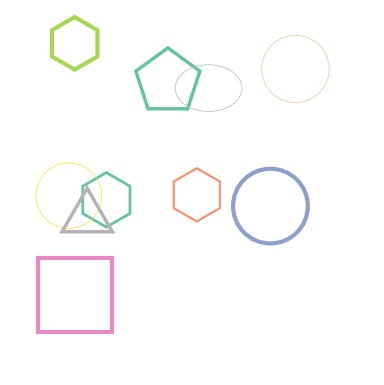[{"shape": "hexagon", "thickness": 2, "radius": 0.35, "center": [0.276, 0.481]}, {"shape": "pentagon", "thickness": 2.5, "radius": 0.44, "center": [0.436, 0.788]}, {"shape": "hexagon", "thickness": 1.5, "radius": 0.35, "center": [0.511, 0.494]}, {"shape": "circle", "thickness": 3, "radius": 0.49, "center": [0.702, 0.465]}, {"shape": "square", "thickness": 3, "radius": 0.48, "center": [0.195, 0.234]}, {"shape": "hexagon", "thickness": 3, "radius": 0.34, "center": [0.194, 0.887]}, {"shape": "circle", "thickness": 0.5, "radius": 0.43, "center": [0.179, 0.492]}, {"shape": "circle", "thickness": 0.5, "radius": 0.44, "center": [0.767, 0.821]}, {"shape": "triangle", "thickness": 2.5, "radius": 0.38, "center": [0.226, 0.436]}, {"shape": "oval", "thickness": 0.5, "radius": 0.43, "center": [0.542, 0.771]}]